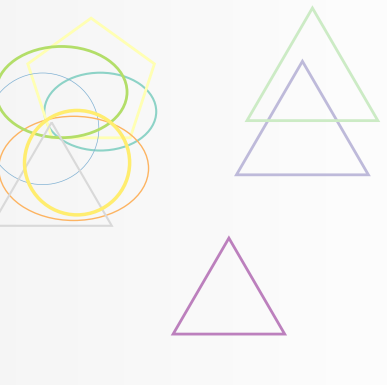[{"shape": "oval", "thickness": 1.5, "radius": 0.72, "center": [0.259, 0.71]}, {"shape": "pentagon", "thickness": 2, "radius": 0.86, "center": [0.235, 0.781]}, {"shape": "triangle", "thickness": 2, "radius": 0.98, "center": [0.78, 0.644]}, {"shape": "circle", "thickness": 0.5, "radius": 0.72, "center": [0.11, 0.665]}, {"shape": "oval", "thickness": 1, "radius": 0.97, "center": [0.19, 0.563]}, {"shape": "oval", "thickness": 2, "radius": 0.85, "center": [0.159, 0.761]}, {"shape": "triangle", "thickness": 1.5, "radius": 0.9, "center": [0.133, 0.503]}, {"shape": "triangle", "thickness": 2, "radius": 0.83, "center": [0.591, 0.215]}, {"shape": "triangle", "thickness": 2, "radius": 0.97, "center": [0.806, 0.784]}, {"shape": "circle", "thickness": 2.5, "radius": 0.68, "center": [0.199, 0.577]}]